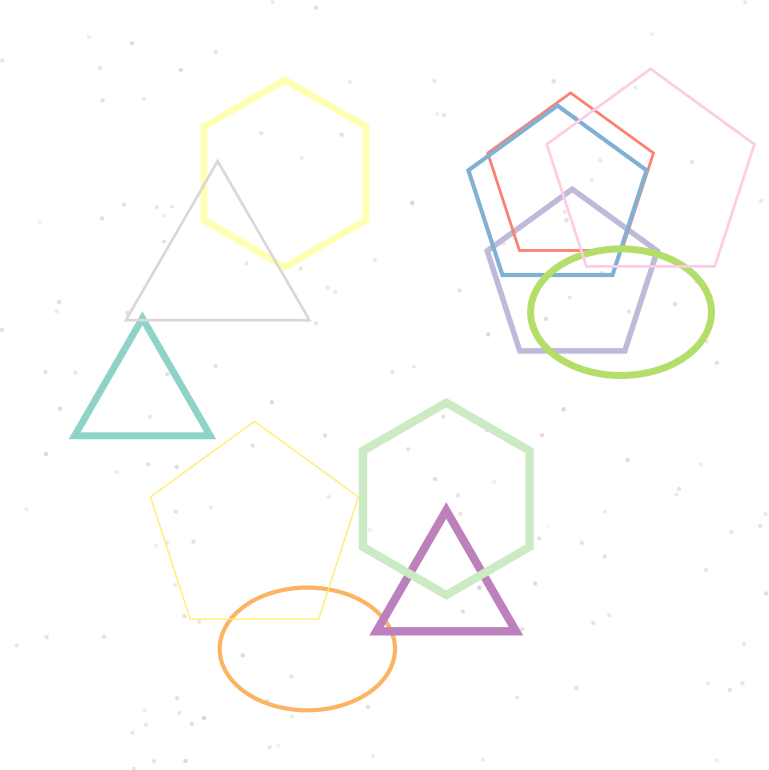[{"shape": "triangle", "thickness": 2.5, "radius": 0.51, "center": [0.185, 0.485]}, {"shape": "hexagon", "thickness": 2.5, "radius": 0.61, "center": [0.37, 0.775]}, {"shape": "pentagon", "thickness": 2, "radius": 0.58, "center": [0.743, 0.638]}, {"shape": "pentagon", "thickness": 1, "radius": 0.57, "center": [0.741, 0.766]}, {"shape": "pentagon", "thickness": 1.5, "radius": 0.61, "center": [0.724, 0.741]}, {"shape": "oval", "thickness": 1.5, "radius": 0.57, "center": [0.399, 0.157]}, {"shape": "oval", "thickness": 2.5, "radius": 0.59, "center": [0.807, 0.595]}, {"shape": "pentagon", "thickness": 1, "radius": 0.71, "center": [0.845, 0.769]}, {"shape": "triangle", "thickness": 1, "radius": 0.69, "center": [0.283, 0.653]}, {"shape": "triangle", "thickness": 3, "radius": 0.52, "center": [0.58, 0.232]}, {"shape": "hexagon", "thickness": 3, "radius": 0.62, "center": [0.58, 0.352]}, {"shape": "pentagon", "thickness": 0.5, "radius": 0.71, "center": [0.33, 0.311]}]